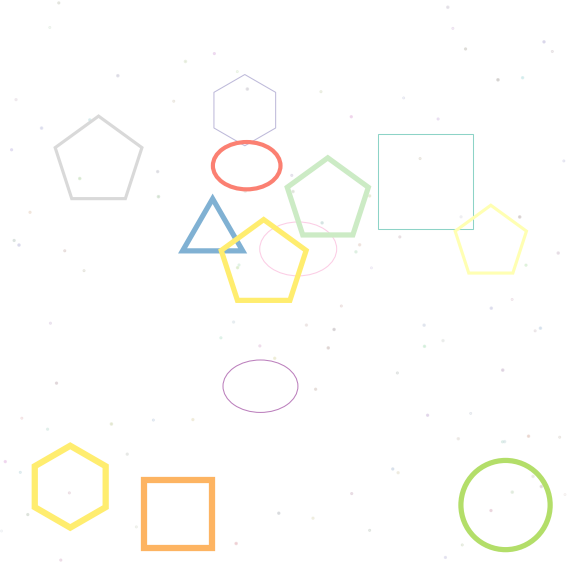[{"shape": "square", "thickness": 0.5, "radius": 0.41, "center": [0.737, 0.685]}, {"shape": "pentagon", "thickness": 1.5, "radius": 0.32, "center": [0.85, 0.579]}, {"shape": "hexagon", "thickness": 0.5, "radius": 0.31, "center": [0.424, 0.808]}, {"shape": "oval", "thickness": 2, "radius": 0.29, "center": [0.427, 0.712]}, {"shape": "triangle", "thickness": 2.5, "radius": 0.3, "center": [0.368, 0.595]}, {"shape": "square", "thickness": 3, "radius": 0.3, "center": [0.308, 0.109]}, {"shape": "circle", "thickness": 2.5, "radius": 0.39, "center": [0.875, 0.125]}, {"shape": "oval", "thickness": 0.5, "radius": 0.33, "center": [0.516, 0.568]}, {"shape": "pentagon", "thickness": 1.5, "radius": 0.39, "center": [0.171, 0.719]}, {"shape": "oval", "thickness": 0.5, "radius": 0.32, "center": [0.451, 0.33]}, {"shape": "pentagon", "thickness": 2.5, "radius": 0.37, "center": [0.568, 0.652]}, {"shape": "pentagon", "thickness": 2.5, "radius": 0.39, "center": [0.457, 0.542]}, {"shape": "hexagon", "thickness": 3, "radius": 0.35, "center": [0.122, 0.156]}]